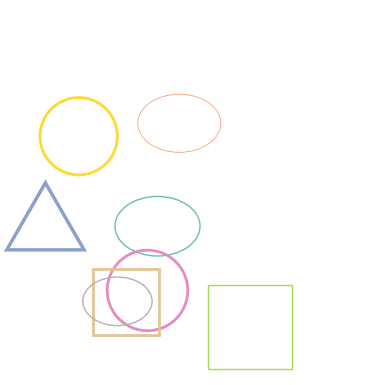[{"shape": "oval", "thickness": 1, "radius": 0.55, "center": [0.409, 0.412]}, {"shape": "oval", "thickness": 0.5, "radius": 0.54, "center": [0.466, 0.68]}, {"shape": "triangle", "thickness": 2.5, "radius": 0.58, "center": [0.118, 0.409]}, {"shape": "circle", "thickness": 2, "radius": 0.52, "center": [0.383, 0.246]}, {"shape": "square", "thickness": 1, "radius": 0.55, "center": [0.649, 0.151]}, {"shape": "circle", "thickness": 2, "radius": 0.5, "center": [0.204, 0.646]}, {"shape": "square", "thickness": 2, "radius": 0.43, "center": [0.328, 0.215]}, {"shape": "oval", "thickness": 1, "radius": 0.45, "center": [0.305, 0.217]}]